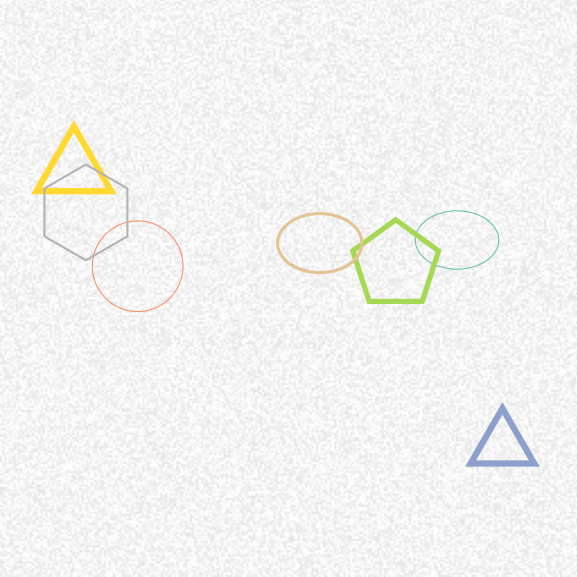[{"shape": "oval", "thickness": 0.5, "radius": 0.36, "center": [0.791, 0.584]}, {"shape": "circle", "thickness": 0.5, "radius": 0.39, "center": [0.238, 0.538]}, {"shape": "triangle", "thickness": 3, "radius": 0.32, "center": [0.87, 0.228]}, {"shape": "pentagon", "thickness": 2.5, "radius": 0.39, "center": [0.685, 0.54]}, {"shape": "triangle", "thickness": 3, "radius": 0.37, "center": [0.128, 0.705]}, {"shape": "oval", "thickness": 1.5, "radius": 0.37, "center": [0.554, 0.578]}, {"shape": "hexagon", "thickness": 1, "radius": 0.41, "center": [0.149, 0.631]}]